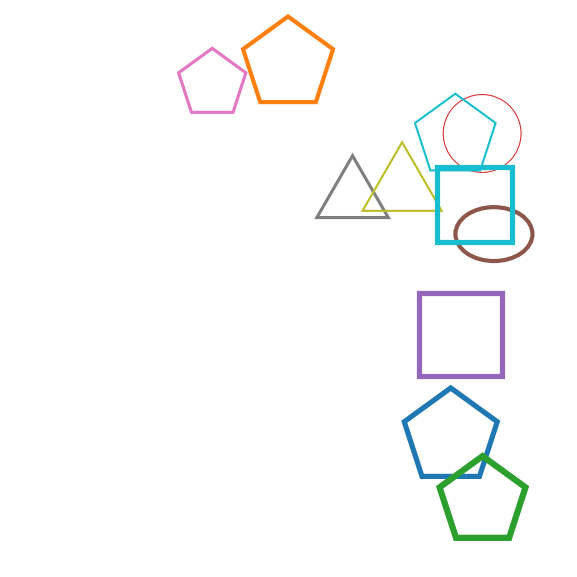[{"shape": "pentagon", "thickness": 2.5, "radius": 0.42, "center": [0.781, 0.243]}, {"shape": "pentagon", "thickness": 2, "radius": 0.41, "center": [0.499, 0.889]}, {"shape": "pentagon", "thickness": 3, "radius": 0.39, "center": [0.836, 0.131]}, {"shape": "circle", "thickness": 0.5, "radius": 0.34, "center": [0.835, 0.768]}, {"shape": "square", "thickness": 2.5, "radius": 0.36, "center": [0.798, 0.419]}, {"shape": "oval", "thickness": 2, "radius": 0.33, "center": [0.855, 0.594]}, {"shape": "pentagon", "thickness": 1.5, "radius": 0.31, "center": [0.368, 0.854]}, {"shape": "triangle", "thickness": 1.5, "radius": 0.36, "center": [0.61, 0.658]}, {"shape": "triangle", "thickness": 1, "radius": 0.4, "center": [0.696, 0.674]}, {"shape": "pentagon", "thickness": 1, "radius": 0.37, "center": [0.788, 0.763]}, {"shape": "square", "thickness": 2.5, "radius": 0.32, "center": [0.822, 0.645]}]